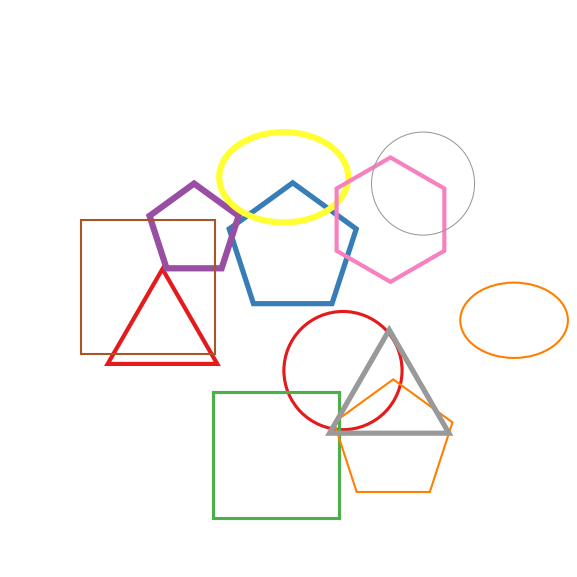[{"shape": "triangle", "thickness": 2, "radius": 0.55, "center": [0.281, 0.424]}, {"shape": "circle", "thickness": 1.5, "radius": 0.51, "center": [0.594, 0.357]}, {"shape": "pentagon", "thickness": 2.5, "radius": 0.58, "center": [0.507, 0.567]}, {"shape": "square", "thickness": 1.5, "radius": 0.55, "center": [0.478, 0.211]}, {"shape": "pentagon", "thickness": 3, "radius": 0.41, "center": [0.336, 0.6]}, {"shape": "oval", "thickness": 1, "radius": 0.47, "center": [0.89, 0.445]}, {"shape": "pentagon", "thickness": 1, "radius": 0.54, "center": [0.681, 0.234]}, {"shape": "oval", "thickness": 3, "radius": 0.56, "center": [0.491, 0.692]}, {"shape": "square", "thickness": 1, "radius": 0.58, "center": [0.256, 0.502]}, {"shape": "hexagon", "thickness": 2, "radius": 0.54, "center": [0.676, 0.619]}, {"shape": "triangle", "thickness": 2.5, "radius": 0.6, "center": [0.674, 0.309]}, {"shape": "circle", "thickness": 0.5, "radius": 0.45, "center": [0.733, 0.681]}]